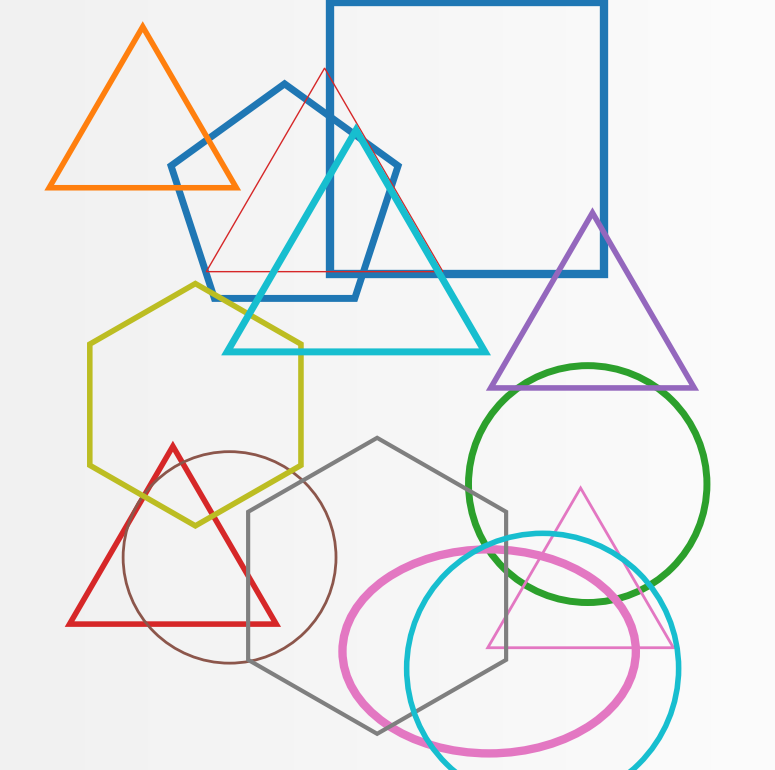[{"shape": "pentagon", "thickness": 2.5, "radius": 0.77, "center": [0.367, 0.737]}, {"shape": "square", "thickness": 3, "radius": 0.88, "center": [0.603, 0.821]}, {"shape": "triangle", "thickness": 2, "radius": 0.7, "center": [0.184, 0.826]}, {"shape": "circle", "thickness": 2.5, "radius": 0.77, "center": [0.758, 0.371]}, {"shape": "triangle", "thickness": 2, "radius": 0.77, "center": [0.223, 0.266]}, {"shape": "triangle", "thickness": 0.5, "radius": 0.88, "center": [0.419, 0.735]}, {"shape": "triangle", "thickness": 2, "radius": 0.76, "center": [0.764, 0.572]}, {"shape": "circle", "thickness": 1, "radius": 0.69, "center": [0.296, 0.276]}, {"shape": "triangle", "thickness": 1, "radius": 0.69, "center": [0.749, 0.228]}, {"shape": "oval", "thickness": 3, "radius": 0.95, "center": [0.631, 0.154]}, {"shape": "hexagon", "thickness": 1.5, "radius": 0.96, "center": [0.487, 0.239]}, {"shape": "hexagon", "thickness": 2, "radius": 0.79, "center": [0.252, 0.474]}, {"shape": "circle", "thickness": 2, "radius": 0.88, "center": [0.7, 0.132]}, {"shape": "triangle", "thickness": 2.5, "radius": 0.96, "center": [0.459, 0.639]}]